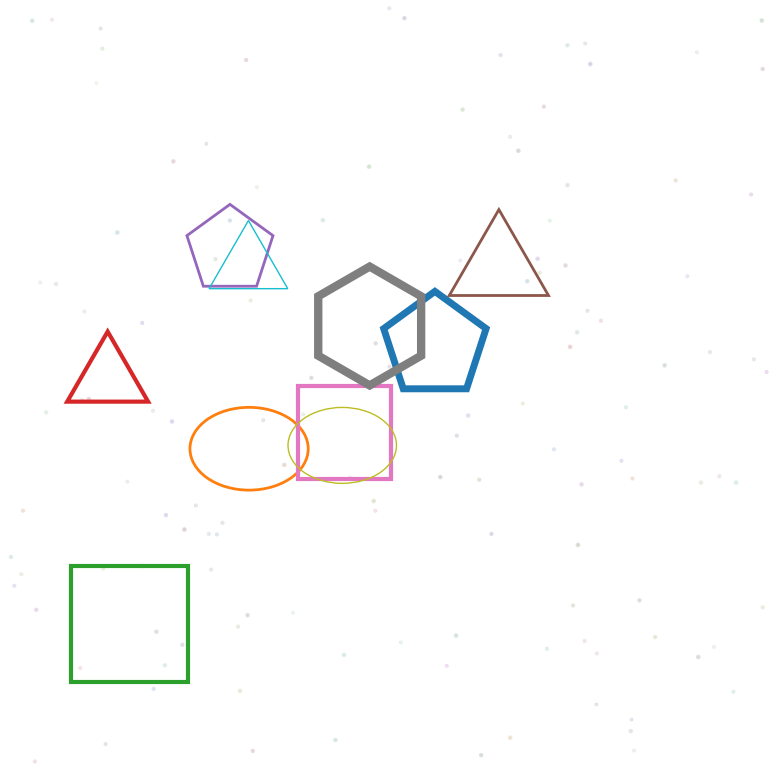[{"shape": "pentagon", "thickness": 2.5, "radius": 0.35, "center": [0.565, 0.552]}, {"shape": "oval", "thickness": 1, "radius": 0.38, "center": [0.323, 0.417]}, {"shape": "square", "thickness": 1.5, "radius": 0.38, "center": [0.168, 0.19]}, {"shape": "triangle", "thickness": 1.5, "radius": 0.3, "center": [0.14, 0.509]}, {"shape": "pentagon", "thickness": 1, "radius": 0.29, "center": [0.299, 0.676]}, {"shape": "triangle", "thickness": 1, "radius": 0.37, "center": [0.648, 0.653]}, {"shape": "square", "thickness": 1.5, "radius": 0.3, "center": [0.447, 0.438]}, {"shape": "hexagon", "thickness": 3, "radius": 0.39, "center": [0.48, 0.577]}, {"shape": "oval", "thickness": 0.5, "radius": 0.35, "center": [0.444, 0.422]}, {"shape": "triangle", "thickness": 0.5, "radius": 0.3, "center": [0.323, 0.655]}]